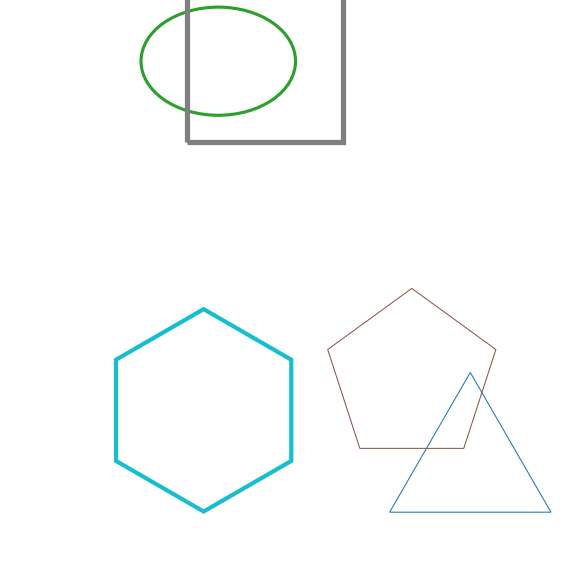[{"shape": "triangle", "thickness": 0.5, "radius": 0.81, "center": [0.814, 0.193]}, {"shape": "oval", "thickness": 1.5, "radius": 0.67, "center": [0.378, 0.893]}, {"shape": "pentagon", "thickness": 0.5, "radius": 0.77, "center": [0.713, 0.347]}, {"shape": "square", "thickness": 2.5, "radius": 0.67, "center": [0.459, 0.889]}, {"shape": "hexagon", "thickness": 2, "radius": 0.88, "center": [0.353, 0.289]}]